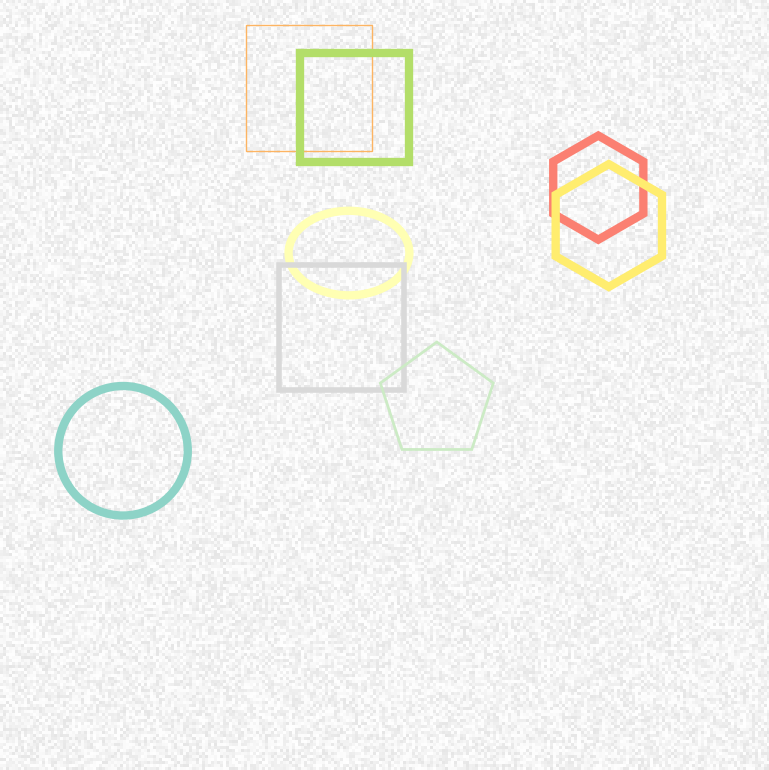[{"shape": "circle", "thickness": 3, "radius": 0.42, "center": [0.16, 0.415]}, {"shape": "oval", "thickness": 3, "radius": 0.39, "center": [0.453, 0.671]}, {"shape": "hexagon", "thickness": 3, "radius": 0.34, "center": [0.777, 0.756]}, {"shape": "square", "thickness": 0.5, "radius": 0.41, "center": [0.401, 0.886]}, {"shape": "square", "thickness": 3, "radius": 0.35, "center": [0.461, 0.861]}, {"shape": "square", "thickness": 2, "radius": 0.41, "center": [0.444, 0.575]}, {"shape": "pentagon", "thickness": 1, "radius": 0.39, "center": [0.567, 0.479]}, {"shape": "hexagon", "thickness": 3, "radius": 0.4, "center": [0.791, 0.707]}]